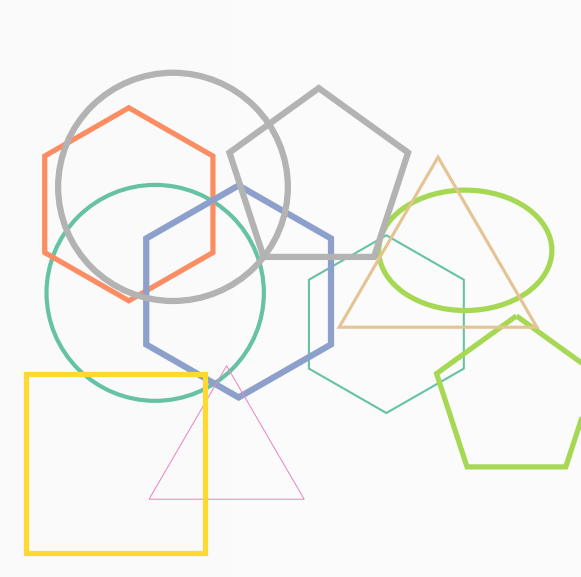[{"shape": "hexagon", "thickness": 1, "radius": 0.77, "center": [0.665, 0.438]}, {"shape": "circle", "thickness": 2, "radius": 0.93, "center": [0.267, 0.492]}, {"shape": "hexagon", "thickness": 2.5, "radius": 0.84, "center": [0.222, 0.645]}, {"shape": "hexagon", "thickness": 3, "radius": 0.92, "center": [0.411, 0.494]}, {"shape": "triangle", "thickness": 0.5, "radius": 0.77, "center": [0.39, 0.212]}, {"shape": "oval", "thickness": 2.5, "radius": 0.74, "center": [0.801, 0.566]}, {"shape": "pentagon", "thickness": 2.5, "radius": 0.72, "center": [0.888, 0.308]}, {"shape": "square", "thickness": 2.5, "radius": 0.77, "center": [0.199, 0.196]}, {"shape": "triangle", "thickness": 1.5, "radius": 0.98, "center": [0.754, 0.531]}, {"shape": "circle", "thickness": 3, "radius": 0.99, "center": [0.298, 0.676]}, {"shape": "pentagon", "thickness": 3, "radius": 0.81, "center": [0.548, 0.685]}]